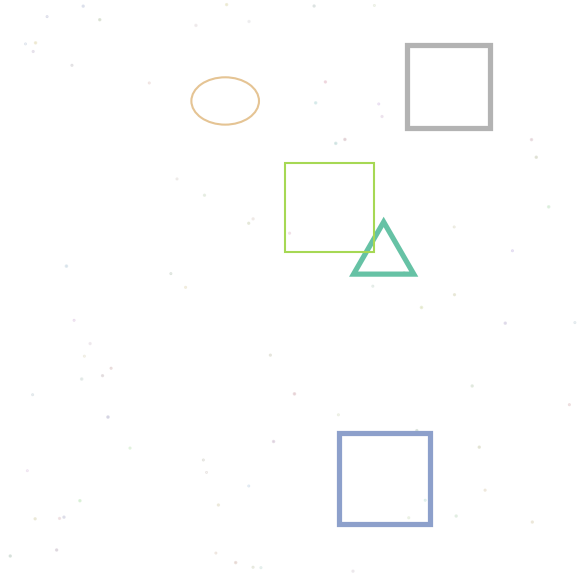[{"shape": "triangle", "thickness": 2.5, "radius": 0.3, "center": [0.664, 0.555]}, {"shape": "square", "thickness": 2.5, "radius": 0.4, "center": [0.666, 0.171]}, {"shape": "square", "thickness": 1, "radius": 0.39, "center": [0.57, 0.64]}, {"shape": "oval", "thickness": 1, "radius": 0.29, "center": [0.39, 0.824]}, {"shape": "square", "thickness": 2.5, "radius": 0.36, "center": [0.777, 0.85]}]